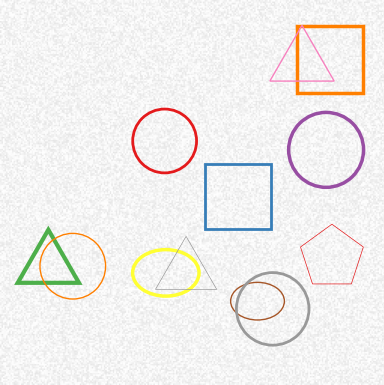[{"shape": "circle", "thickness": 2, "radius": 0.41, "center": [0.428, 0.634]}, {"shape": "pentagon", "thickness": 0.5, "radius": 0.43, "center": [0.862, 0.332]}, {"shape": "square", "thickness": 2, "radius": 0.42, "center": [0.618, 0.489]}, {"shape": "triangle", "thickness": 3, "radius": 0.46, "center": [0.126, 0.311]}, {"shape": "circle", "thickness": 2.5, "radius": 0.49, "center": [0.847, 0.611]}, {"shape": "square", "thickness": 2.5, "radius": 0.43, "center": [0.858, 0.846]}, {"shape": "circle", "thickness": 1, "radius": 0.43, "center": [0.189, 0.309]}, {"shape": "oval", "thickness": 2.5, "radius": 0.43, "center": [0.431, 0.291]}, {"shape": "oval", "thickness": 1, "radius": 0.35, "center": [0.669, 0.218]}, {"shape": "triangle", "thickness": 1, "radius": 0.48, "center": [0.784, 0.838]}, {"shape": "triangle", "thickness": 0.5, "radius": 0.46, "center": [0.483, 0.294]}, {"shape": "circle", "thickness": 2, "radius": 0.47, "center": [0.708, 0.198]}]